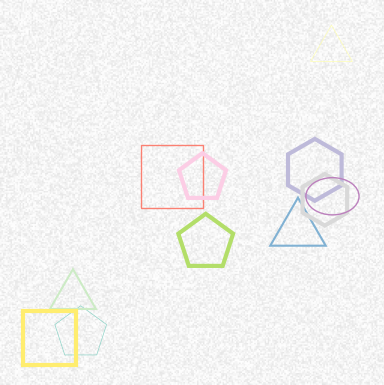[{"shape": "pentagon", "thickness": 0.5, "radius": 0.35, "center": [0.21, 0.135]}, {"shape": "triangle", "thickness": 0.5, "radius": 0.31, "center": [0.861, 0.872]}, {"shape": "hexagon", "thickness": 3, "radius": 0.4, "center": [0.818, 0.559]}, {"shape": "square", "thickness": 1, "radius": 0.41, "center": [0.446, 0.541]}, {"shape": "triangle", "thickness": 1.5, "radius": 0.42, "center": [0.774, 0.403]}, {"shape": "pentagon", "thickness": 3, "radius": 0.37, "center": [0.534, 0.37]}, {"shape": "pentagon", "thickness": 3, "radius": 0.32, "center": [0.526, 0.538]}, {"shape": "hexagon", "thickness": 3, "radius": 0.33, "center": [0.844, 0.481]}, {"shape": "oval", "thickness": 1, "radius": 0.35, "center": [0.864, 0.49]}, {"shape": "triangle", "thickness": 1.5, "radius": 0.34, "center": [0.189, 0.232]}, {"shape": "square", "thickness": 3, "radius": 0.35, "center": [0.129, 0.121]}]